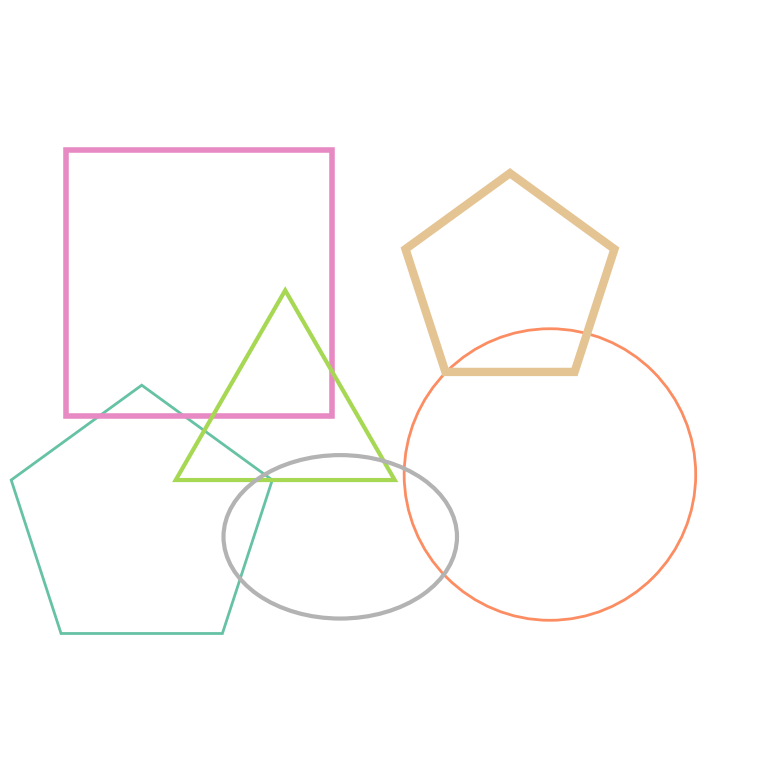[{"shape": "pentagon", "thickness": 1, "radius": 0.89, "center": [0.184, 0.322]}, {"shape": "circle", "thickness": 1, "radius": 0.95, "center": [0.714, 0.384]}, {"shape": "square", "thickness": 2, "radius": 0.86, "center": [0.258, 0.633]}, {"shape": "triangle", "thickness": 1.5, "radius": 0.82, "center": [0.37, 0.459]}, {"shape": "pentagon", "thickness": 3, "radius": 0.71, "center": [0.662, 0.632]}, {"shape": "oval", "thickness": 1.5, "radius": 0.76, "center": [0.442, 0.303]}]